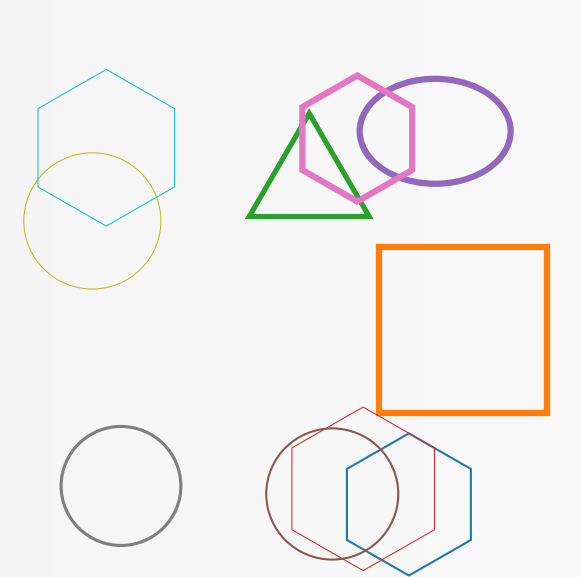[{"shape": "hexagon", "thickness": 1, "radius": 0.62, "center": [0.703, 0.126]}, {"shape": "square", "thickness": 3, "radius": 0.72, "center": [0.797, 0.427]}, {"shape": "triangle", "thickness": 2.5, "radius": 0.6, "center": [0.532, 0.684]}, {"shape": "hexagon", "thickness": 0.5, "radius": 0.71, "center": [0.625, 0.153]}, {"shape": "oval", "thickness": 3, "radius": 0.65, "center": [0.749, 0.772]}, {"shape": "circle", "thickness": 1, "radius": 0.57, "center": [0.572, 0.144]}, {"shape": "hexagon", "thickness": 3, "radius": 0.55, "center": [0.615, 0.759]}, {"shape": "circle", "thickness": 1.5, "radius": 0.52, "center": [0.208, 0.158]}, {"shape": "circle", "thickness": 0.5, "radius": 0.59, "center": [0.159, 0.617]}, {"shape": "hexagon", "thickness": 0.5, "radius": 0.68, "center": [0.183, 0.743]}]